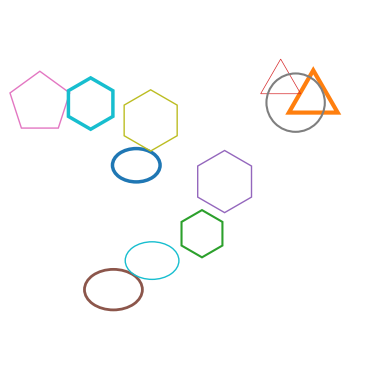[{"shape": "oval", "thickness": 2.5, "radius": 0.31, "center": [0.354, 0.571]}, {"shape": "triangle", "thickness": 3, "radius": 0.37, "center": [0.814, 0.744]}, {"shape": "hexagon", "thickness": 1.5, "radius": 0.31, "center": [0.525, 0.393]}, {"shape": "triangle", "thickness": 0.5, "radius": 0.3, "center": [0.729, 0.787]}, {"shape": "hexagon", "thickness": 1, "radius": 0.4, "center": [0.583, 0.528]}, {"shape": "oval", "thickness": 2, "radius": 0.38, "center": [0.295, 0.248]}, {"shape": "pentagon", "thickness": 1, "radius": 0.41, "center": [0.104, 0.733]}, {"shape": "circle", "thickness": 1.5, "radius": 0.38, "center": [0.768, 0.733]}, {"shape": "hexagon", "thickness": 1, "radius": 0.4, "center": [0.391, 0.687]}, {"shape": "oval", "thickness": 1, "radius": 0.35, "center": [0.395, 0.323]}, {"shape": "hexagon", "thickness": 2.5, "radius": 0.33, "center": [0.235, 0.731]}]